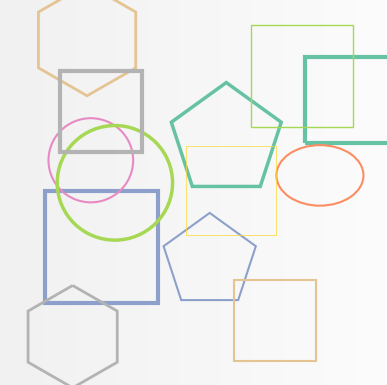[{"shape": "square", "thickness": 3, "radius": 0.56, "center": [0.898, 0.74]}, {"shape": "pentagon", "thickness": 2.5, "radius": 0.75, "center": [0.584, 0.636]}, {"shape": "oval", "thickness": 1.5, "radius": 0.56, "center": [0.826, 0.544]}, {"shape": "pentagon", "thickness": 1.5, "radius": 0.63, "center": [0.541, 0.322]}, {"shape": "square", "thickness": 3, "radius": 0.73, "center": [0.262, 0.359]}, {"shape": "circle", "thickness": 1.5, "radius": 0.55, "center": [0.234, 0.584]}, {"shape": "square", "thickness": 1, "radius": 0.66, "center": [0.779, 0.803]}, {"shape": "circle", "thickness": 2.5, "radius": 0.74, "center": [0.296, 0.525]}, {"shape": "square", "thickness": 0.5, "radius": 0.58, "center": [0.596, 0.506]}, {"shape": "hexagon", "thickness": 2, "radius": 0.72, "center": [0.225, 0.896]}, {"shape": "square", "thickness": 1.5, "radius": 0.53, "center": [0.709, 0.167]}, {"shape": "hexagon", "thickness": 2, "radius": 0.66, "center": [0.187, 0.126]}, {"shape": "square", "thickness": 3, "radius": 0.53, "center": [0.26, 0.711]}]